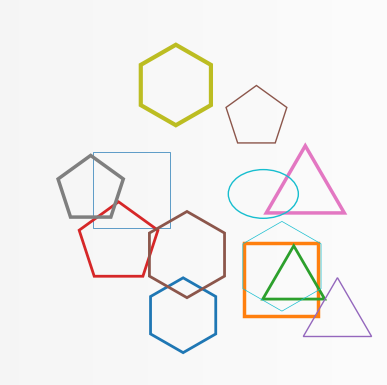[{"shape": "square", "thickness": 0.5, "radius": 0.5, "center": [0.339, 0.506]}, {"shape": "hexagon", "thickness": 2, "radius": 0.49, "center": [0.473, 0.181]}, {"shape": "square", "thickness": 2.5, "radius": 0.48, "center": [0.726, 0.274]}, {"shape": "triangle", "thickness": 2, "radius": 0.46, "center": [0.758, 0.269]}, {"shape": "pentagon", "thickness": 2, "radius": 0.53, "center": [0.306, 0.369]}, {"shape": "triangle", "thickness": 1, "radius": 0.51, "center": [0.871, 0.177]}, {"shape": "hexagon", "thickness": 2, "radius": 0.56, "center": [0.483, 0.339]}, {"shape": "pentagon", "thickness": 1, "radius": 0.41, "center": [0.662, 0.695]}, {"shape": "triangle", "thickness": 2.5, "radius": 0.58, "center": [0.788, 0.505]}, {"shape": "pentagon", "thickness": 2.5, "radius": 0.44, "center": [0.234, 0.508]}, {"shape": "hexagon", "thickness": 3, "radius": 0.52, "center": [0.454, 0.779]}, {"shape": "oval", "thickness": 1, "radius": 0.45, "center": [0.68, 0.496]}, {"shape": "hexagon", "thickness": 0.5, "radius": 0.58, "center": [0.728, 0.308]}]